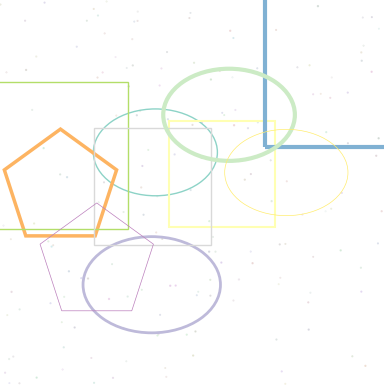[{"shape": "oval", "thickness": 1, "radius": 0.81, "center": [0.404, 0.604]}, {"shape": "square", "thickness": 1.5, "radius": 0.69, "center": [0.576, 0.548]}, {"shape": "oval", "thickness": 2, "radius": 0.89, "center": [0.394, 0.26]}, {"shape": "square", "thickness": 3, "radius": 0.96, "center": [0.882, 0.811]}, {"shape": "pentagon", "thickness": 2.5, "radius": 0.77, "center": [0.157, 0.511]}, {"shape": "square", "thickness": 1, "radius": 0.96, "center": [0.14, 0.597]}, {"shape": "square", "thickness": 1, "radius": 0.76, "center": [0.396, 0.516]}, {"shape": "pentagon", "thickness": 0.5, "radius": 0.77, "center": [0.251, 0.318]}, {"shape": "oval", "thickness": 3, "radius": 0.85, "center": [0.595, 0.702]}, {"shape": "oval", "thickness": 0.5, "radius": 0.8, "center": [0.744, 0.552]}]